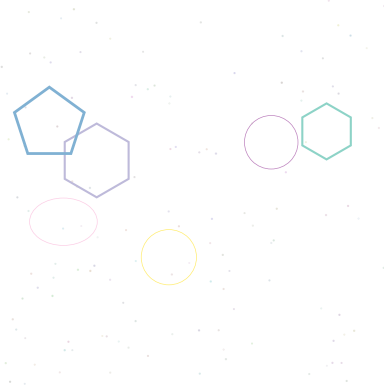[{"shape": "hexagon", "thickness": 1.5, "radius": 0.36, "center": [0.848, 0.659]}, {"shape": "hexagon", "thickness": 1.5, "radius": 0.48, "center": [0.251, 0.583]}, {"shape": "pentagon", "thickness": 2, "radius": 0.48, "center": [0.128, 0.678]}, {"shape": "oval", "thickness": 0.5, "radius": 0.44, "center": [0.165, 0.424]}, {"shape": "circle", "thickness": 0.5, "radius": 0.35, "center": [0.704, 0.631]}, {"shape": "circle", "thickness": 0.5, "radius": 0.36, "center": [0.439, 0.332]}]